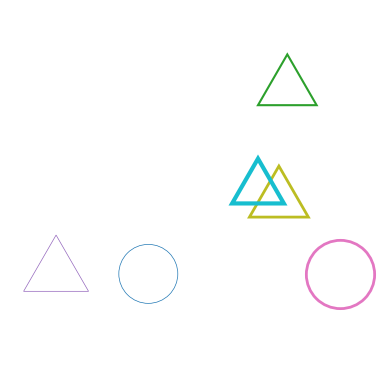[{"shape": "circle", "thickness": 0.5, "radius": 0.38, "center": [0.385, 0.289]}, {"shape": "triangle", "thickness": 1.5, "radius": 0.44, "center": [0.746, 0.771]}, {"shape": "triangle", "thickness": 0.5, "radius": 0.49, "center": [0.146, 0.292]}, {"shape": "circle", "thickness": 2, "radius": 0.44, "center": [0.884, 0.287]}, {"shape": "triangle", "thickness": 2, "radius": 0.44, "center": [0.724, 0.48]}, {"shape": "triangle", "thickness": 3, "radius": 0.39, "center": [0.67, 0.51]}]